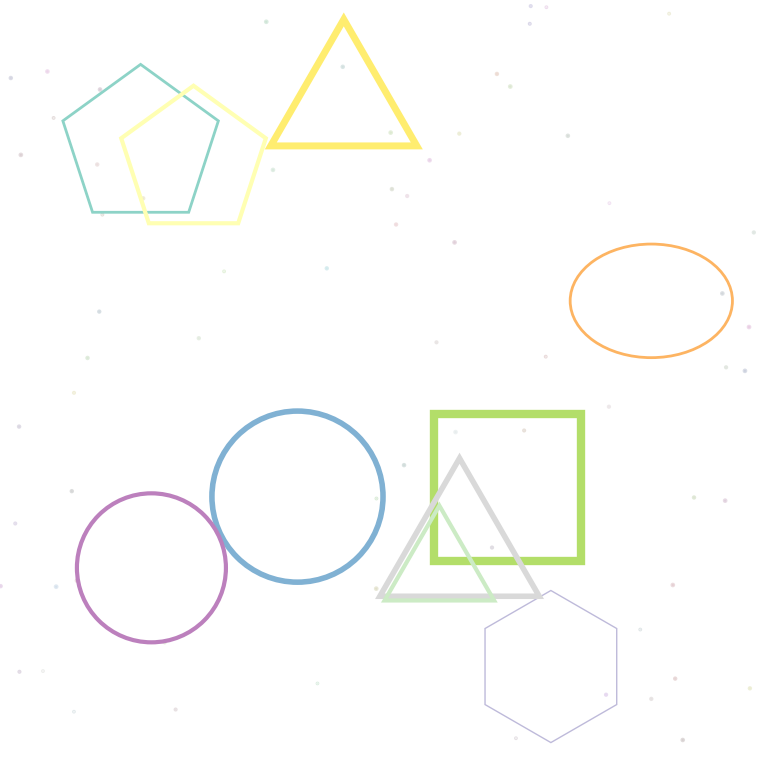[{"shape": "pentagon", "thickness": 1, "radius": 0.53, "center": [0.183, 0.81]}, {"shape": "pentagon", "thickness": 1.5, "radius": 0.49, "center": [0.251, 0.79]}, {"shape": "hexagon", "thickness": 0.5, "radius": 0.49, "center": [0.715, 0.134]}, {"shape": "circle", "thickness": 2, "radius": 0.56, "center": [0.386, 0.355]}, {"shape": "oval", "thickness": 1, "radius": 0.53, "center": [0.846, 0.609]}, {"shape": "square", "thickness": 3, "radius": 0.48, "center": [0.659, 0.367]}, {"shape": "triangle", "thickness": 2, "radius": 0.6, "center": [0.597, 0.285]}, {"shape": "circle", "thickness": 1.5, "radius": 0.48, "center": [0.197, 0.263]}, {"shape": "triangle", "thickness": 1.5, "radius": 0.41, "center": [0.571, 0.261]}, {"shape": "triangle", "thickness": 2.5, "radius": 0.55, "center": [0.446, 0.865]}]